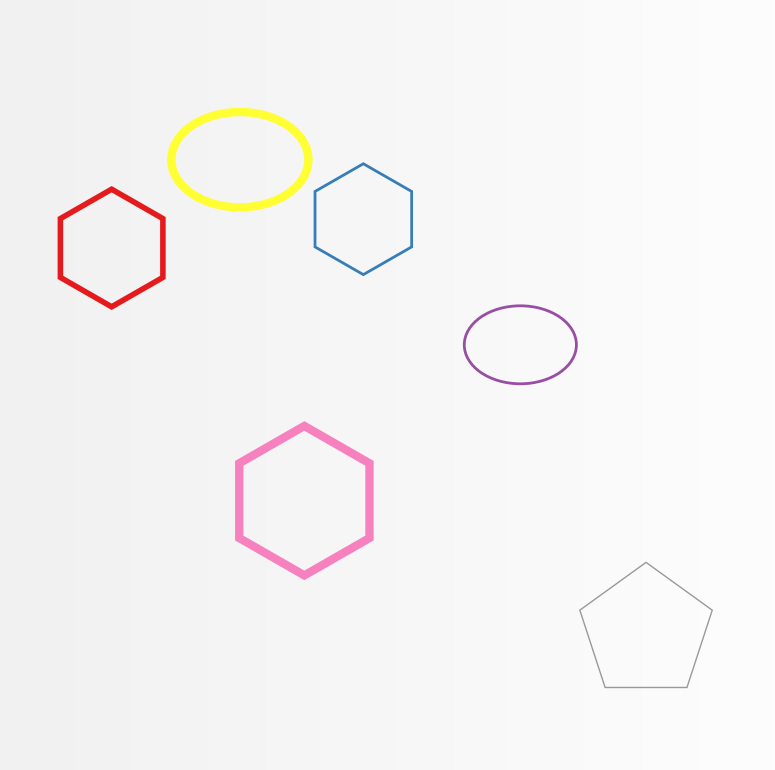[{"shape": "hexagon", "thickness": 2, "radius": 0.38, "center": [0.144, 0.678]}, {"shape": "hexagon", "thickness": 1, "radius": 0.36, "center": [0.469, 0.715]}, {"shape": "oval", "thickness": 1, "radius": 0.36, "center": [0.671, 0.552]}, {"shape": "oval", "thickness": 3, "radius": 0.44, "center": [0.309, 0.793]}, {"shape": "hexagon", "thickness": 3, "radius": 0.49, "center": [0.393, 0.35]}, {"shape": "pentagon", "thickness": 0.5, "radius": 0.45, "center": [0.834, 0.18]}]